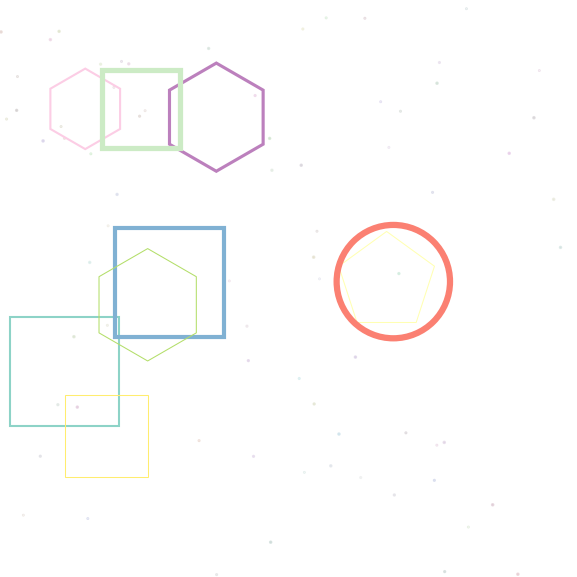[{"shape": "square", "thickness": 1, "radius": 0.47, "center": [0.112, 0.355]}, {"shape": "pentagon", "thickness": 0.5, "radius": 0.44, "center": [0.669, 0.511]}, {"shape": "circle", "thickness": 3, "radius": 0.49, "center": [0.681, 0.511]}, {"shape": "square", "thickness": 2, "radius": 0.47, "center": [0.294, 0.51]}, {"shape": "hexagon", "thickness": 0.5, "radius": 0.49, "center": [0.256, 0.471]}, {"shape": "hexagon", "thickness": 1, "radius": 0.35, "center": [0.148, 0.811]}, {"shape": "hexagon", "thickness": 1.5, "radius": 0.47, "center": [0.375, 0.796]}, {"shape": "square", "thickness": 2.5, "radius": 0.34, "center": [0.244, 0.81]}, {"shape": "square", "thickness": 0.5, "radius": 0.36, "center": [0.184, 0.244]}]